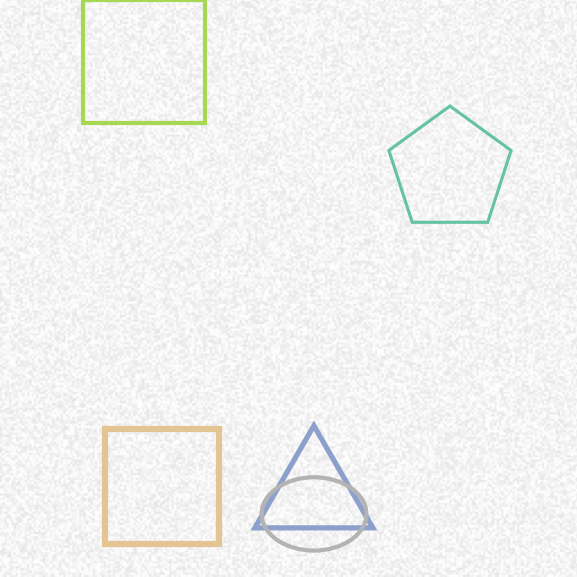[{"shape": "pentagon", "thickness": 1.5, "radius": 0.56, "center": [0.779, 0.704]}, {"shape": "triangle", "thickness": 2.5, "radius": 0.59, "center": [0.543, 0.144]}, {"shape": "square", "thickness": 2, "radius": 0.53, "center": [0.249, 0.893]}, {"shape": "square", "thickness": 3, "radius": 0.5, "center": [0.28, 0.156]}, {"shape": "oval", "thickness": 2, "radius": 0.45, "center": [0.544, 0.109]}]